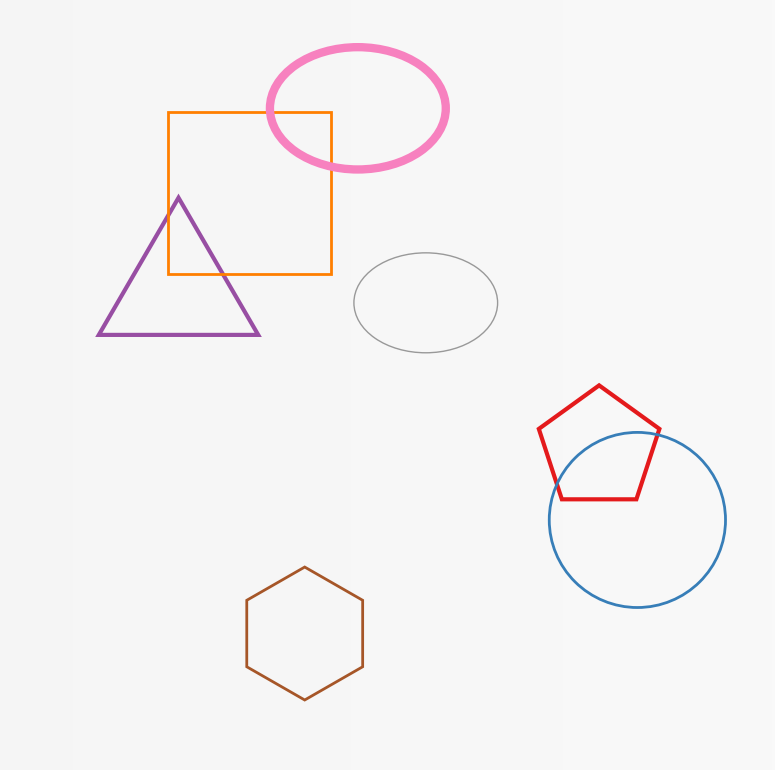[{"shape": "pentagon", "thickness": 1.5, "radius": 0.41, "center": [0.773, 0.418]}, {"shape": "circle", "thickness": 1, "radius": 0.57, "center": [0.822, 0.325]}, {"shape": "triangle", "thickness": 1.5, "radius": 0.59, "center": [0.23, 0.624]}, {"shape": "square", "thickness": 1, "radius": 0.52, "center": [0.322, 0.749]}, {"shape": "hexagon", "thickness": 1, "radius": 0.43, "center": [0.393, 0.177]}, {"shape": "oval", "thickness": 3, "radius": 0.57, "center": [0.462, 0.859]}, {"shape": "oval", "thickness": 0.5, "radius": 0.46, "center": [0.549, 0.607]}]